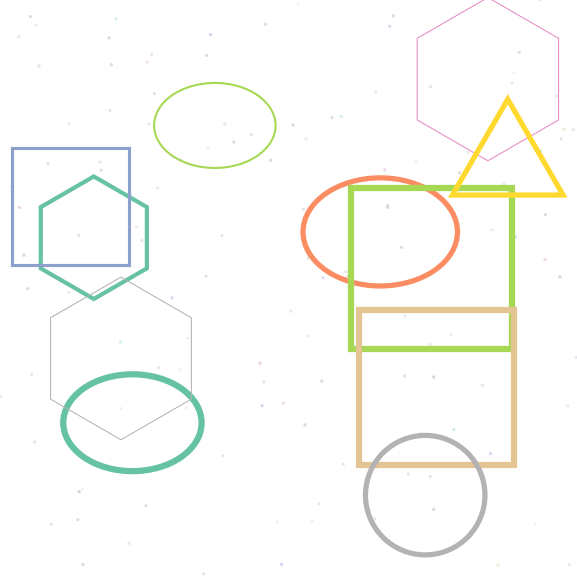[{"shape": "hexagon", "thickness": 2, "radius": 0.53, "center": [0.162, 0.587]}, {"shape": "oval", "thickness": 3, "radius": 0.6, "center": [0.229, 0.267]}, {"shape": "oval", "thickness": 2.5, "radius": 0.67, "center": [0.658, 0.598]}, {"shape": "square", "thickness": 1.5, "radius": 0.5, "center": [0.122, 0.642]}, {"shape": "hexagon", "thickness": 0.5, "radius": 0.71, "center": [0.845, 0.862]}, {"shape": "oval", "thickness": 1, "radius": 0.53, "center": [0.372, 0.782]}, {"shape": "square", "thickness": 3, "radius": 0.7, "center": [0.748, 0.534]}, {"shape": "triangle", "thickness": 2.5, "radius": 0.55, "center": [0.879, 0.717]}, {"shape": "square", "thickness": 3, "radius": 0.67, "center": [0.756, 0.328]}, {"shape": "circle", "thickness": 2.5, "radius": 0.52, "center": [0.736, 0.142]}, {"shape": "hexagon", "thickness": 0.5, "radius": 0.7, "center": [0.209, 0.378]}]